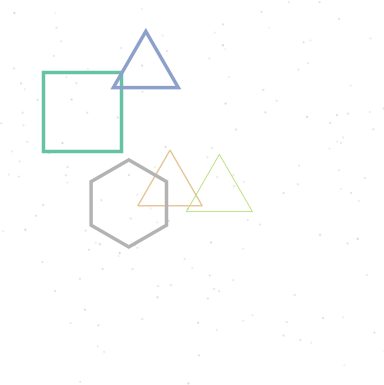[{"shape": "square", "thickness": 2.5, "radius": 0.51, "center": [0.213, 0.71]}, {"shape": "triangle", "thickness": 2.5, "radius": 0.49, "center": [0.379, 0.821]}, {"shape": "triangle", "thickness": 0.5, "radius": 0.5, "center": [0.57, 0.5]}, {"shape": "triangle", "thickness": 1, "radius": 0.48, "center": [0.442, 0.514]}, {"shape": "hexagon", "thickness": 2.5, "radius": 0.57, "center": [0.335, 0.472]}]